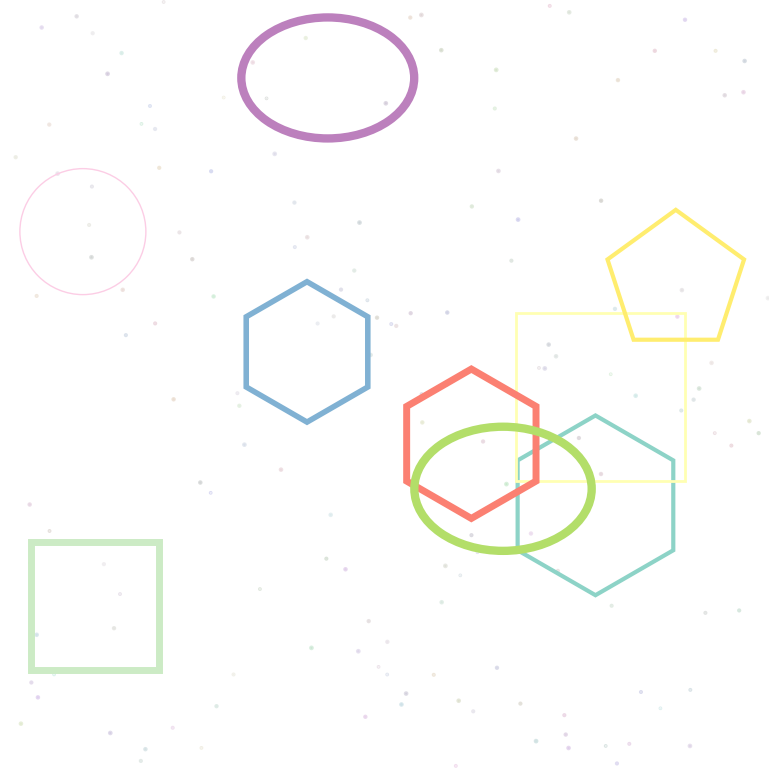[{"shape": "hexagon", "thickness": 1.5, "radius": 0.58, "center": [0.773, 0.344]}, {"shape": "square", "thickness": 1, "radius": 0.55, "center": [0.78, 0.484]}, {"shape": "hexagon", "thickness": 2.5, "radius": 0.48, "center": [0.612, 0.424]}, {"shape": "hexagon", "thickness": 2, "radius": 0.46, "center": [0.399, 0.543]}, {"shape": "oval", "thickness": 3, "radius": 0.58, "center": [0.653, 0.365]}, {"shape": "circle", "thickness": 0.5, "radius": 0.41, "center": [0.108, 0.699]}, {"shape": "oval", "thickness": 3, "radius": 0.56, "center": [0.426, 0.899]}, {"shape": "square", "thickness": 2.5, "radius": 0.41, "center": [0.123, 0.213]}, {"shape": "pentagon", "thickness": 1.5, "radius": 0.47, "center": [0.878, 0.634]}]